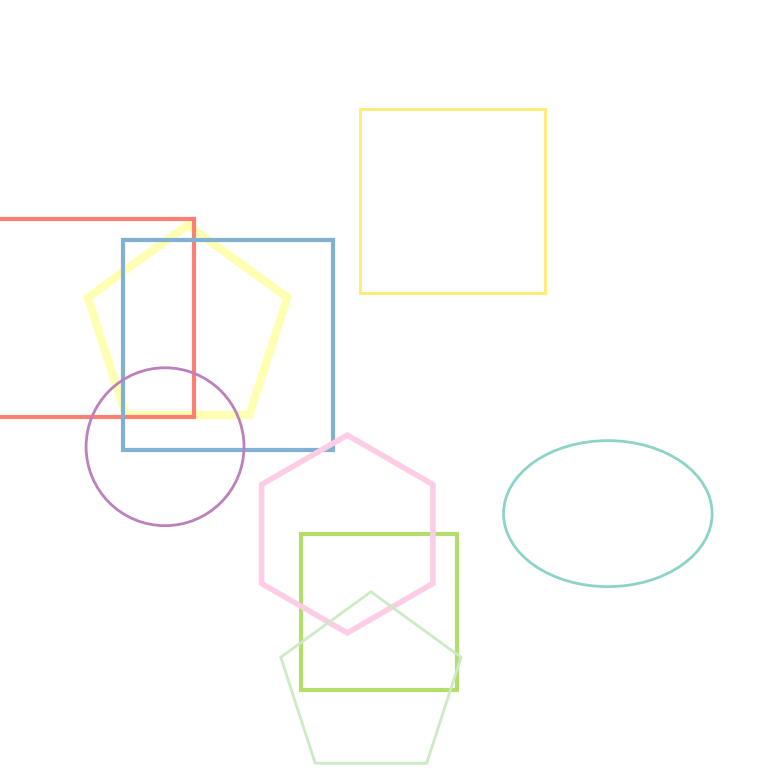[{"shape": "oval", "thickness": 1, "radius": 0.68, "center": [0.789, 0.333]}, {"shape": "pentagon", "thickness": 3, "radius": 0.68, "center": [0.244, 0.571]}, {"shape": "square", "thickness": 1.5, "radius": 0.64, "center": [0.123, 0.587]}, {"shape": "square", "thickness": 1.5, "radius": 0.68, "center": [0.296, 0.552]}, {"shape": "square", "thickness": 1.5, "radius": 0.51, "center": [0.492, 0.205]}, {"shape": "hexagon", "thickness": 2, "radius": 0.64, "center": [0.451, 0.306]}, {"shape": "circle", "thickness": 1, "radius": 0.51, "center": [0.214, 0.42]}, {"shape": "pentagon", "thickness": 1, "radius": 0.62, "center": [0.482, 0.108]}, {"shape": "square", "thickness": 1, "radius": 0.6, "center": [0.588, 0.739]}]